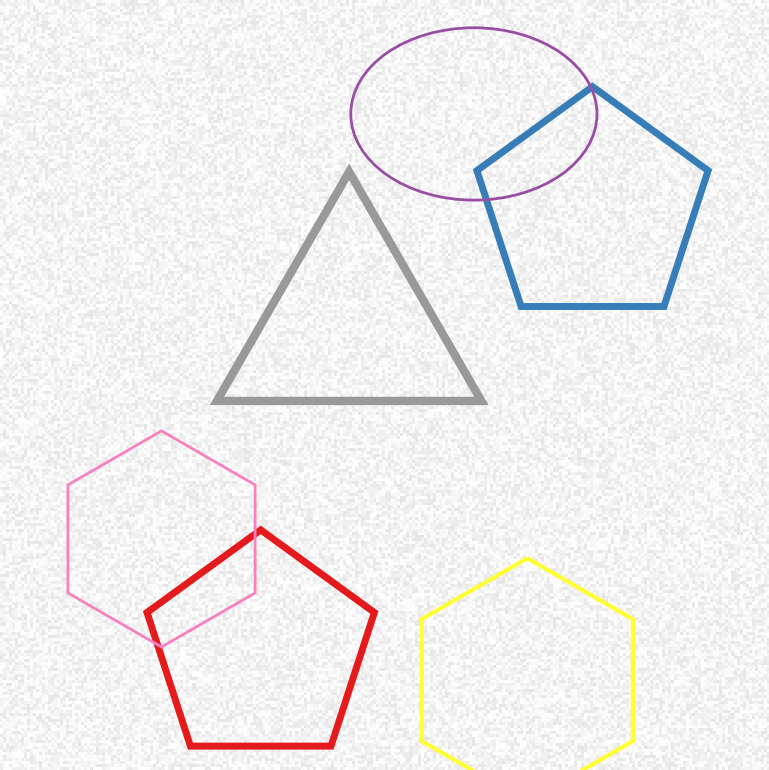[{"shape": "pentagon", "thickness": 2.5, "radius": 0.78, "center": [0.339, 0.157]}, {"shape": "pentagon", "thickness": 2.5, "radius": 0.79, "center": [0.77, 0.73]}, {"shape": "oval", "thickness": 1, "radius": 0.8, "center": [0.615, 0.852]}, {"shape": "hexagon", "thickness": 1.5, "radius": 0.79, "center": [0.685, 0.117]}, {"shape": "hexagon", "thickness": 1, "radius": 0.7, "center": [0.21, 0.3]}, {"shape": "triangle", "thickness": 3, "radius": 0.99, "center": [0.453, 0.578]}]